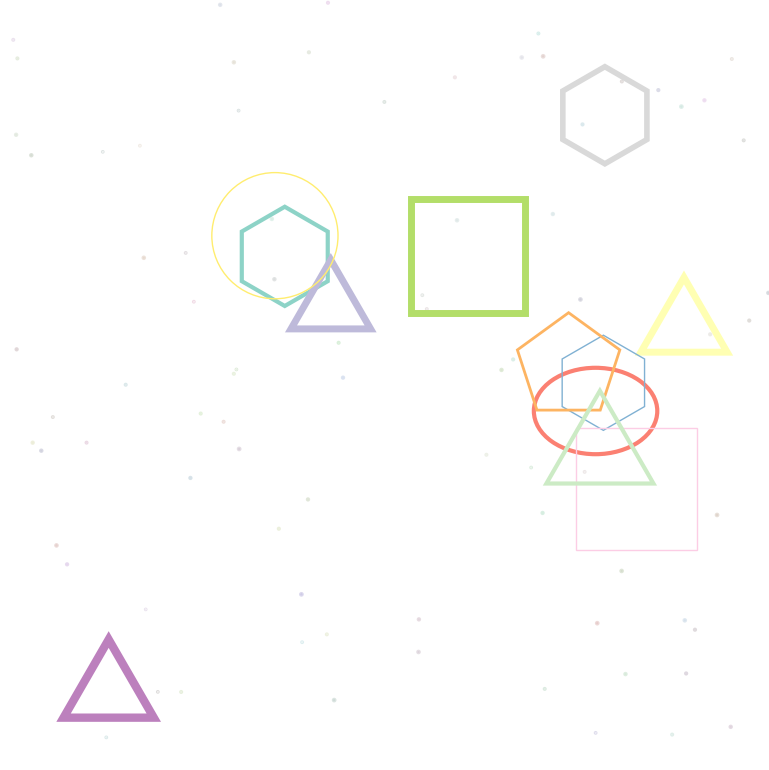[{"shape": "hexagon", "thickness": 1.5, "radius": 0.32, "center": [0.37, 0.667]}, {"shape": "triangle", "thickness": 2.5, "radius": 0.32, "center": [0.888, 0.575]}, {"shape": "triangle", "thickness": 2.5, "radius": 0.3, "center": [0.43, 0.603]}, {"shape": "oval", "thickness": 1.5, "radius": 0.4, "center": [0.773, 0.466]}, {"shape": "hexagon", "thickness": 0.5, "radius": 0.31, "center": [0.784, 0.503]}, {"shape": "pentagon", "thickness": 1, "radius": 0.35, "center": [0.738, 0.524]}, {"shape": "square", "thickness": 2.5, "radius": 0.37, "center": [0.608, 0.667]}, {"shape": "square", "thickness": 0.5, "radius": 0.39, "center": [0.827, 0.365]}, {"shape": "hexagon", "thickness": 2, "radius": 0.32, "center": [0.786, 0.85]}, {"shape": "triangle", "thickness": 3, "radius": 0.34, "center": [0.141, 0.102]}, {"shape": "triangle", "thickness": 1.5, "radius": 0.4, "center": [0.779, 0.412]}, {"shape": "circle", "thickness": 0.5, "radius": 0.41, "center": [0.357, 0.694]}]